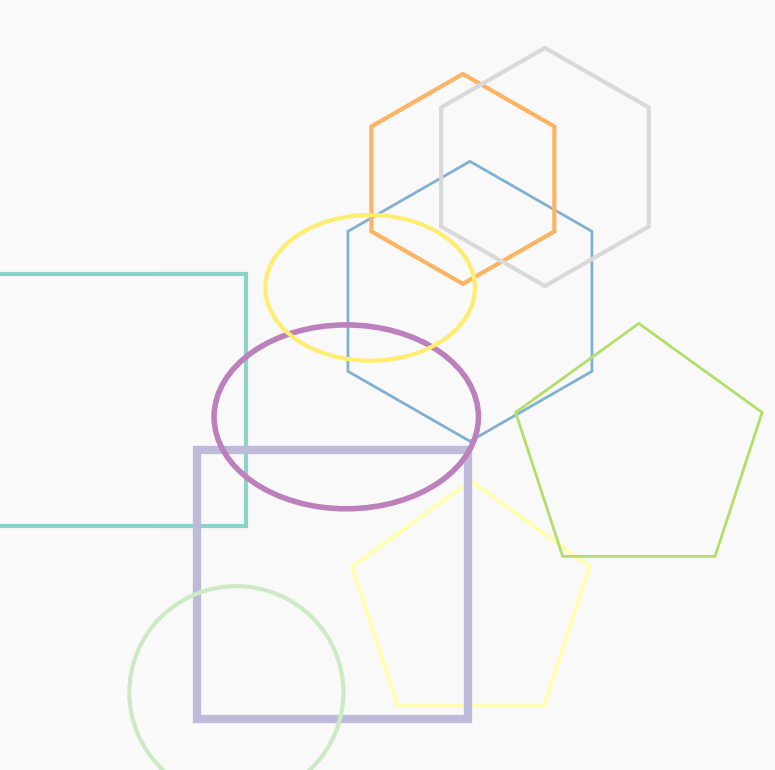[{"shape": "square", "thickness": 1.5, "radius": 0.82, "center": [0.154, 0.481]}, {"shape": "pentagon", "thickness": 1.5, "radius": 0.81, "center": [0.608, 0.214]}, {"shape": "square", "thickness": 3, "radius": 0.87, "center": [0.43, 0.241]}, {"shape": "hexagon", "thickness": 1, "radius": 0.91, "center": [0.606, 0.609]}, {"shape": "hexagon", "thickness": 1.5, "radius": 0.68, "center": [0.597, 0.768]}, {"shape": "pentagon", "thickness": 1, "radius": 0.84, "center": [0.824, 0.413]}, {"shape": "hexagon", "thickness": 1.5, "radius": 0.77, "center": [0.703, 0.783]}, {"shape": "oval", "thickness": 2, "radius": 0.85, "center": [0.447, 0.459]}, {"shape": "circle", "thickness": 1.5, "radius": 0.69, "center": [0.305, 0.101]}, {"shape": "oval", "thickness": 1.5, "radius": 0.68, "center": [0.478, 0.626]}]